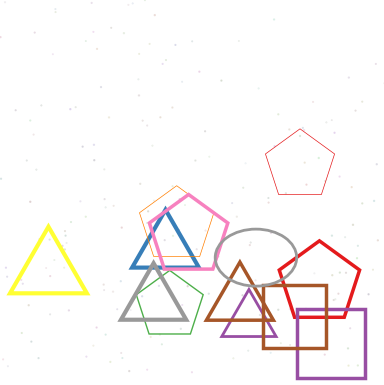[{"shape": "pentagon", "thickness": 0.5, "radius": 0.47, "center": [0.779, 0.571]}, {"shape": "pentagon", "thickness": 2.5, "radius": 0.55, "center": [0.83, 0.265]}, {"shape": "triangle", "thickness": 3, "radius": 0.5, "center": [0.43, 0.355]}, {"shape": "pentagon", "thickness": 1, "radius": 0.46, "center": [0.441, 0.206]}, {"shape": "square", "thickness": 2.5, "radius": 0.44, "center": [0.859, 0.108]}, {"shape": "triangle", "thickness": 2, "radius": 0.41, "center": [0.647, 0.167]}, {"shape": "pentagon", "thickness": 0.5, "radius": 0.51, "center": [0.459, 0.416]}, {"shape": "triangle", "thickness": 3, "radius": 0.58, "center": [0.126, 0.296]}, {"shape": "triangle", "thickness": 2.5, "radius": 0.5, "center": [0.623, 0.219]}, {"shape": "square", "thickness": 2.5, "radius": 0.41, "center": [0.765, 0.177]}, {"shape": "pentagon", "thickness": 2.5, "radius": 0.54, "center": [0.49, 0.388]}, {"shape": "oval", "thickness": 2, "radius": 0.53, "center": [0.665, 0.331]}, {"shape": "triangle", "thickness": 3, "radius": 0.49, "center": [0.399, 0.218]}]